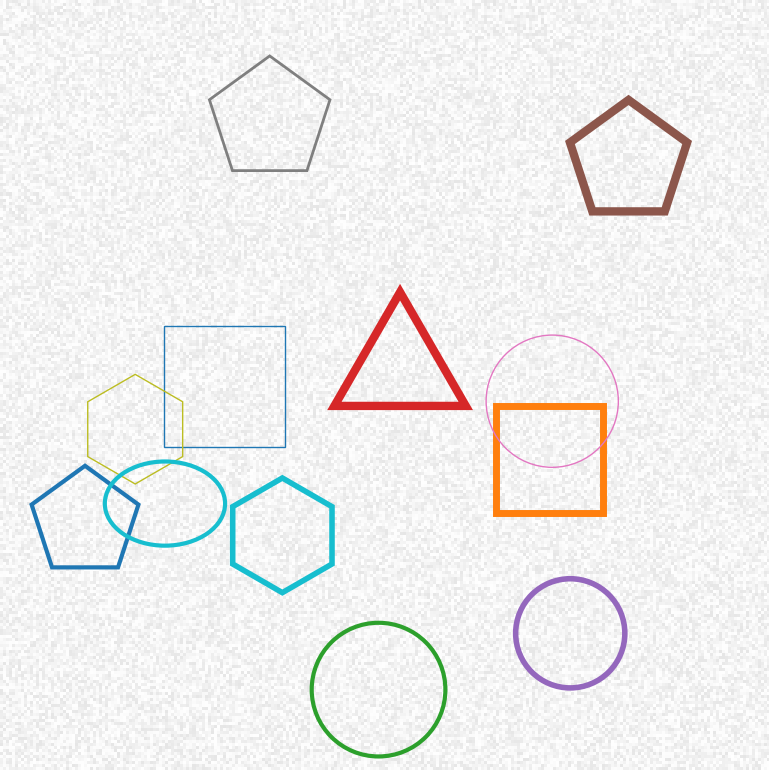[{"shape": "pentagon", "thickness": 1.5, "radius": 0.36, "center": [0.11, 0.322]}, {"shape": "square", "thickness": 0.5, "radius": 0.39, "center": [0.291, 0.498]}, {"shape": "square", "thickness": 2.5, "radius": 0.35, "center": [0.714, 0.404]}, {"shape": "circle", "thickness": 1.5, "radius": 0.43, "center": [0.492, 0.104]}, {"shape": "triangle", "thickness": 3, "radius": 0.49, "center": [0.52, 0.522]}, {"shape": "circle", "thickness": 2, "radius": 0.35, "center": [0.741, 0.178]}, {"shape": "pentagon", "thickness": 3, "radius": 0.4, "center": [0.816, 0.79]}, {"shape": "circle", "thickness": 0.5, "radius": 0.43, "center": [0.717, 0.479]}, {"shape": "pentagon", "thickness": 1, "radius": 0.41, "center": [0.35, 0.845]}, {"shape": "hexagon", "thickness": 0.5, "radius": 0.36, "center": [0.176, 0.443]}, {"shape": "oval", "thickness": 1.5, "radius": 0.39, "center": [0.214, 0.346]}, {"shape": "hexagon", "thickness": 2, "radius": 0.37, "center": [0.367, 0.305]}]